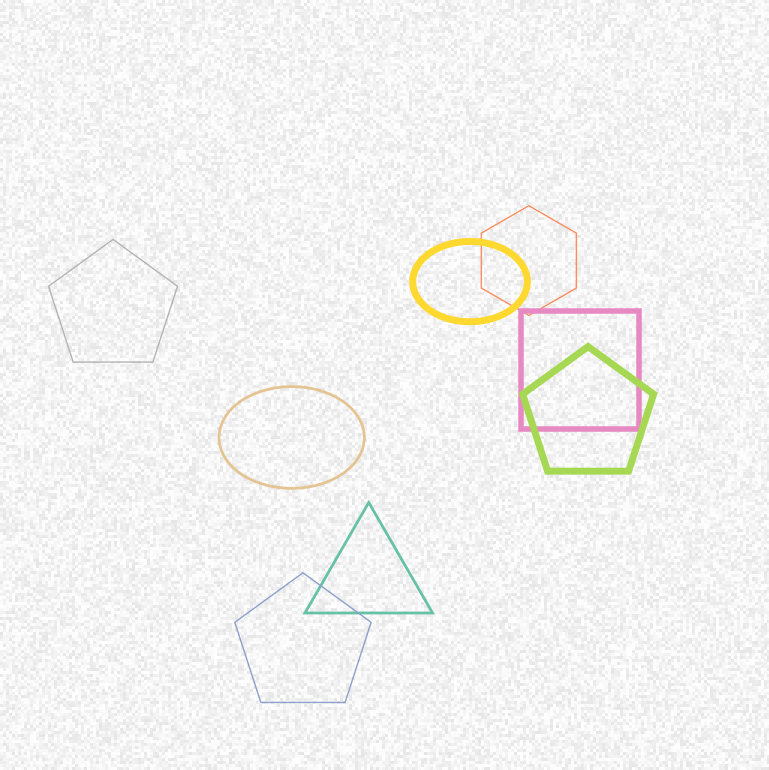[{"shape": "triangle", "thickness": 1, "radius": 0.48, "center": [0.479, 0.252]}, {"shape": "hexagon", "thickness": 0.5, "radius": 0.36, "center": [0.687, 0.662]}, {"shape": "pentagon", "thickness": 0.5, "radius": 0.47, "center": [0.393, 0.163]}, {"shape": "square", "thickness": 2, "radius": 0.38, "center": [0.754, 0.519]}, {"shape": "pentagon", "thickness": 2.5, "radius": 0.45, "center": [0.764, 0.46]}, {"shape": "oval", "thickness": 2.5, "radius": 0.37, "center": [0.61, 0.634]}, {"shape": "oval", "thickness": 1, "radius": 0.47, "center": [0.379, 0.432]}, {"shape": "pentagon", "thickness": 0.5, "radius": 0.44, "center": [0.147, 0.601]}]